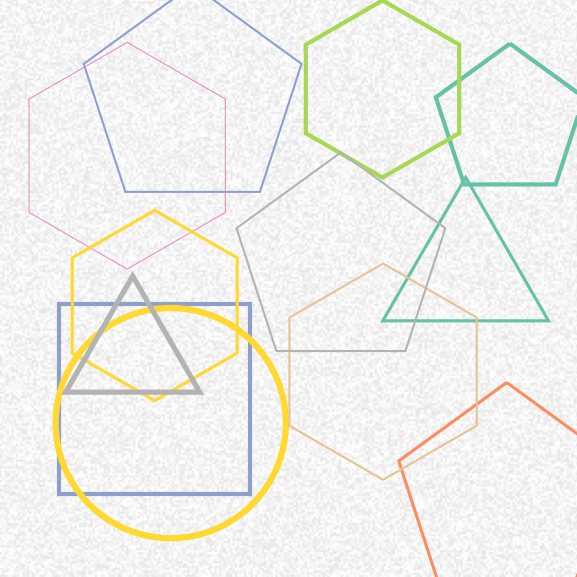[{"shape": "triangle", "thickness": 1.5, "radius": 0.83, "center": [0.806, 0.526]}, {"shape": "pentagon", "thickness": 2, "radius": 0.67, "center": [0.883, 0.789]}, {"shape": "pentagon", "thickness": 1.5, "radius": 0.98, "center": [0.877, 0.14]}, {"shape": "square", "thickness": 2, "radius": 0.83, "center": [0.268, 0.308]}, {"shape": "pentagon", "thickness": 1, "radius": 0.99, "center": [0.334, 0.827]}, {"shape": "hexagon", "thickness": 0.5, "radius": 0.98, "center": [0.22, 0.729]}, {"shape": "hexagon", "thickness": 2, "radius": 0.77, "center": [0.662, 0.845]}, {"shape": "hexagon", "thickness": 1.5, "radius": 0.82, "center": [0.268, 0.47]}, {"shape": "circle", "thickness": 3, "radius": 1.0, "center": [0.296, 0.267]}, {"shape": "hexagon", "thickness": 1, "radius": 0.94, "center": [0.663, 0.356]}, {"shape": "triangle", "thickness": 2.5, "radius": 0.67, "center": [0.23, 0.387]}, {"shape": "pentagon", "thickness": 1, "radius": 0.95, "center": [0.59, 0.545]}]